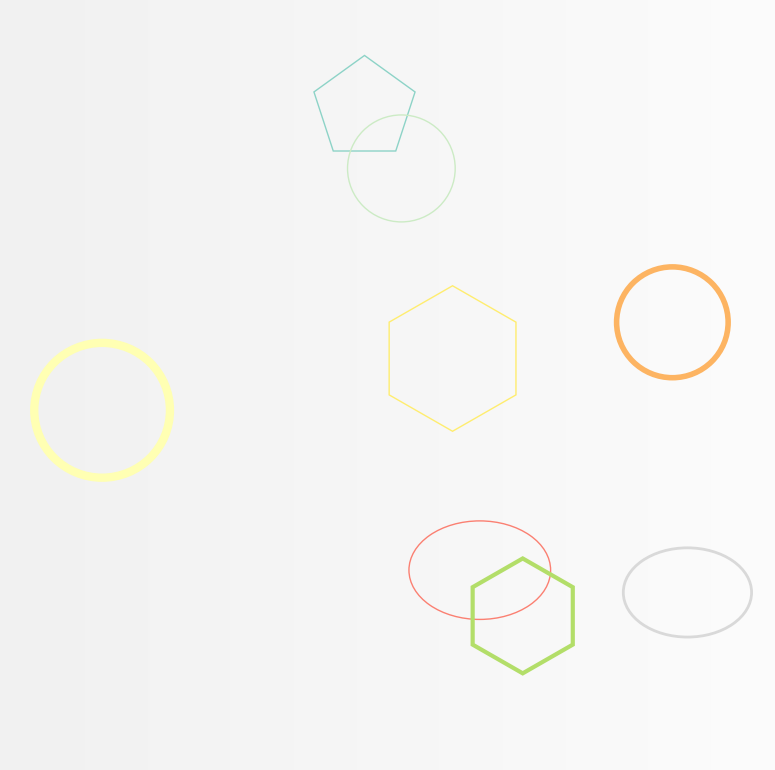[{"shape": "pentagon", "thickness": 0.5, "radius": 0.34, "center": [0.47, 0.859]}, {"shape": "circle", "thickness": 3, "radius": 0.44, "center": [0.132, 0.467]}, {"shape": "oval", "thickness": 0.5, "radius": 0.46, "center": [0.619, 0.26]}, {"shape": "circle", "thickness": 2, "radius": 0.36, "center": [0.868, 0.581]}, {"shape": "hexagon", "thickness": 1.5, "radius": 0.37, "center": [0.674, 0.2]}, {"shape": "oval", "thickness": 1, "radius": 0.41, "center": [0.887, 0.231]}, {"shape": "circle", "thickness": 0.5, "radius": 0.35, "center": [0.518, 0.781]}, {"shape": "hexagon", "thickness": 0.5, "radius": 0.47, "center": [0.584, 0.534]}]